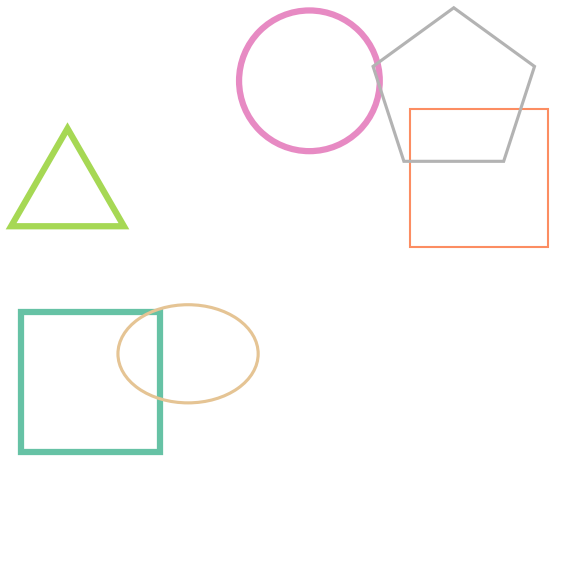[{"shape": "square", "thickness": 3, "radius": 0.6, "center": [0.157, 0.338]}, {"shape": "square", "thickness": 1, "radius": 0.6, "center": [0.829, 0.691]}, {"shape": "circle", "thickness": 3, "radius": 0.61, "center": [0.536, 0.859]}, {"shape": "triangle", "thickness": 3, "radius": 0.56, "center": [0.117, 0.664]}, {"shape": "oval", "thickness": 1.5, "radius": 0.61, "center": [0.326, 0.387]}, {"shape": "pentagon", "thickness": 1.5, "radius": 0.73, "center": [0.786, 0.839]}]